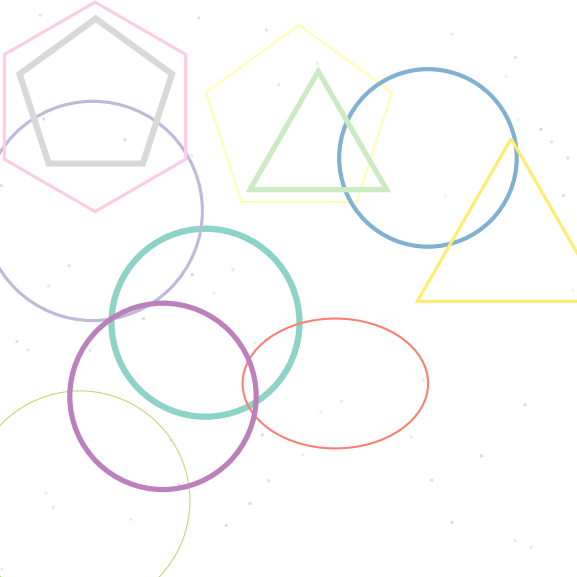[{"shape": "circle", "thickness": 3, "radius": 0.81, "center": [0.356, 0.44]}, {"shape": "pentagon", "thickness": 1, "radius": 0.85, "center": [0.518, 0.787]}, {"shape": "circle", "thickness": 1.5, "radius": 0.95, "center": [0.161, 0.634]}, {"shape": "oval", "thickness": 1, "radius": 0.8, "center": [0.581, 0.335]}, {"shape": "circle", "thickness": 2, "radius": 0.77, "center": [0.741, 0.726]}, {"shape": "circle", "thickness": 0.5, "radius": 0.95, "center": [0.139, 0.132]}, {"shape": "hexagon", "thickness": 1.5, "radius": 0.91, "center": [0.165, 0.814]}, {"shape": "pentagon", "thickness": 3, "radius": 0.69, "center": [0.166, 0.828]}, {"shape": "circle", "thickness": 2.5, "radius": 0.81, "center": [0.282, 0.313]}, {"shape": "triangle", "thickness": 2.5, "radius": 0.68, "center": [0.551, 0.739]}, {"shape": "triangle", "thickness": 1.5, "radius": 0.94, "center": [0.885, 0.571]}]